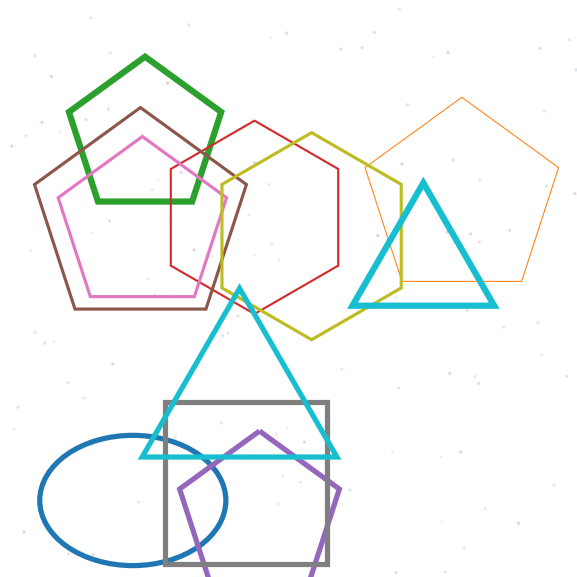[{"shape": "oval", "thickness": 2.5, "radius": 0.81, "center": [0.23, 0.133]}, {"shape": "pentagon", "thickness": 0.5, "radius": 0.88, "center": [0.8, 0.654]}, {"shape": "pentagon", "thickness": 3, "radius": 0.69, "center": [0.251, 0.762]}, {"shape": "hexagon", "thickness": 1, "radius": 0.84, "center": [0.441, 0.623]}, {"shape": "pentagon", "thickness": 2.5, "radius": 0.73, "center": [0.449, 0.107]}, {"shape": "pentagon", "thickness": 1.5, "radius": 0.96, "center": [0.243, 0.62]}, {"shape": "pentagon", "thickness": 1.5, "radius": 0.77, "center": [0.247, 0.609]}, {"shape": "square", "thickness": 2.5, "radius": 0.7, "center": [0.425, 0.163]}, {"shape": "hexagon", "thickness": 1.5, "radius": 0.9, "center": [0.54, 0.59]}, {"shape": "triangle", "thickness": 3, "radius": 0.71, "center": [0.733, 0.541]}, {"shape": "triangle", "thickness": 2.5, "radius": 0.97, "center": [0.415, 0.305]}]